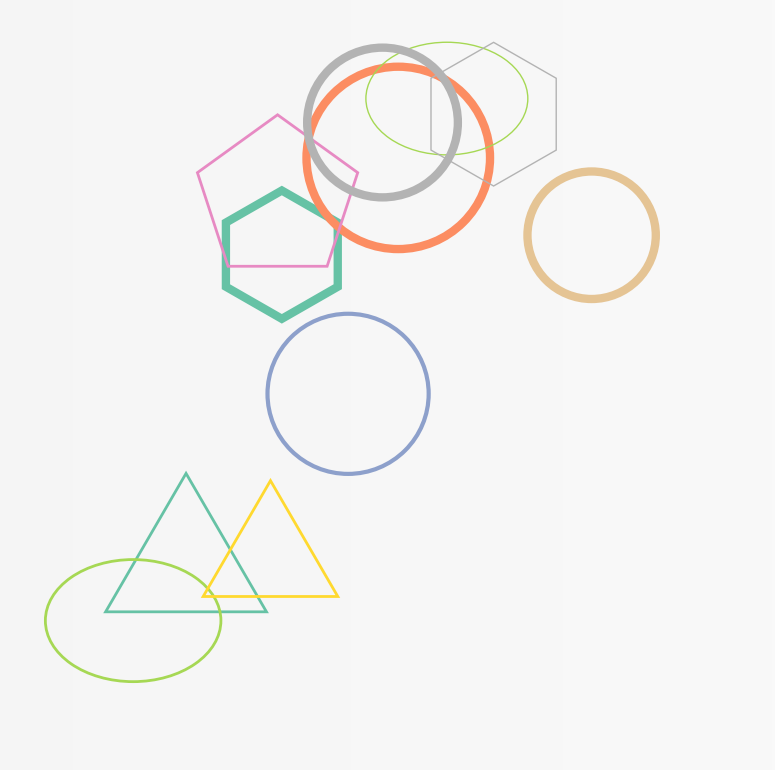[{"shape": "hexagon", "thickness": 3, "radius": 0.42, "center": [0.364, 0.669]}, {"shape": "triangle", "thickness": 1, "radius": 0.6, "center": [0.24, 0.265]}, {"shape": "circle", "thickness": 3, "radius": 0.59, "center": [0.514, 0.795]}, {"shape": "circle", "thickness": 1.5, "radius": 0.52, "center": [0.449, 0.489]}, {"shape": "pentagon", "thickness": 1, "radius": 0.54, "center": [0.358, 0.742]}, {"shape": "oval", "thickness": 0.5, "radius": 0.52, "center": [0.577, 0.872]}, {"shape": "oval", "thickness": 1, "radius": 0.57, "center": [0.172, 0.194]}, {"shape": "triangle", "thickness": 1, "radius": 0.5, "center": [0.349, 0.275]}, {"shape": "circle", "thickness": 3, "radius": 0.41, "center": [0.763, 0.694]}, {"shape": "hexagon", "thickness": 0.5, "radius": 0.47, "center": [0.637, 0.852]}, {"shape": "circle", "thickness": 3, "radius": 0.49, "center": [0.494, 0.841]}]